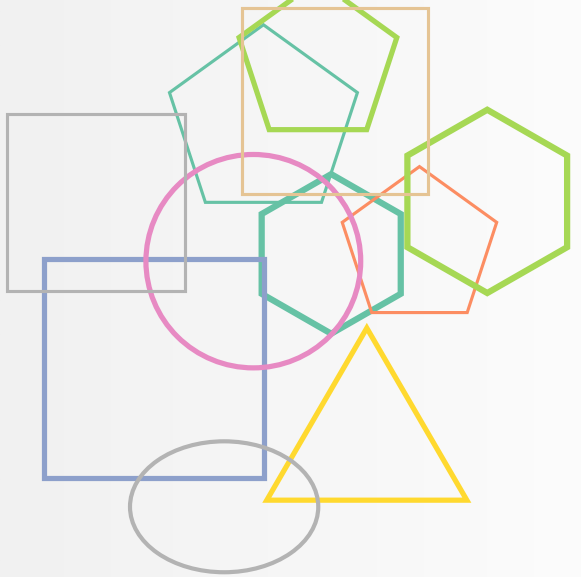[{"shape": "hexagon", "thickness": 3, "radius": 0.69, "center": [0.57, 0.559]}, {"shape": "pentagon", "thickness": 1.5, "radius": 0.85, "center": [0.453, 0.786]}, {"shape": "pentagon", "thickness": 1.5, "radius": 0.7, "center": [0.722, 0.571]}, {"shape": "square", "thickness": 2.5, "radius": 0.95, "center": [0.265, 0.361]}, {"shape": "circle", "thickness": 2.5, "radius": 0.92, "center": [0.436, 0.547]}, {"shape": "hexagon", "thickness": 3, "radius": 0.79, "center": [0.838, 0.65]}, {"shape": "pentagon", "thickness": 2.5, "radius": 0.71, "center": [0.547, 0.89]}, {"shape": "triangle", "thickness": 2.5, "radius": 0.99, "center": [0.631, 0.232]}, {"shape": "square", "thickness": 1.5, "radius": 0.8, "center": [0.576, 0.825]}, {"shape": "square", "thickness": 1.5, "radius": 0.77, "center": [0.165, 0.648]}, {"shape": "oval", "thickness": 2, "radius": 0.81, "center": [0.386, 0.122]}]